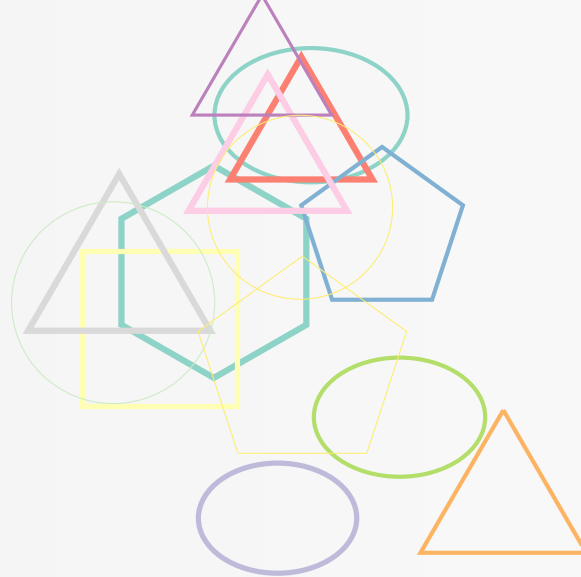[{"shape": "oval", "thickness": 2, "radius": 0.83, "center": [0.535, 0.8]}, {"shape": "hexagon", "thickness": 3, "radius": 0.92, "center": [0.368, 0.528]}, {"shape": "square", "thickness": 2.5, "radius": 0.67, "center": [0.274, 0.431]}, {"shape": "oval", "thickness": 2.5, "radius": 0.68, "center": [0.477, 0.102]}, {"shape": "triangle", "thickness": 3, "radius": 0.71, "center": [0.518, 0.759]}, {"shape": "pentagon", "thickness": 2, "radius": 0.73, "center": [0.657, 0.598]}, {"shape": "triangle", "thickness": 2, "radius": 0.82, "center": [0.866, 0.124]}, {"shape": "oval", "thickness": 2, "radius": 0.74, "center": [0.687, 0.277]}, {"shape": "triangle", "thickness": 3, "radius": 0.79, "center": [0.461, 0.713]}, {"shape": "triangle", "thickness": 3, "radius": 0.91, "center": [0.205, 0.517]}, {"shape": "triangle", "thickness": 1.5, "radius": 0.69, "center": [0.451, 0.869]}, {"shape": "circle", "thickness": 0.5, "radius": 0.87, "center": [0.195, 0.475]}, {"shape": "pentagon", "thickness": 0.5, "radius": 0.94, "center": [0.52, 0.367]}, {"shape": "circle", "thickness": 0.5, "radius": 0.8, "center": [0.516, 0.64]}]